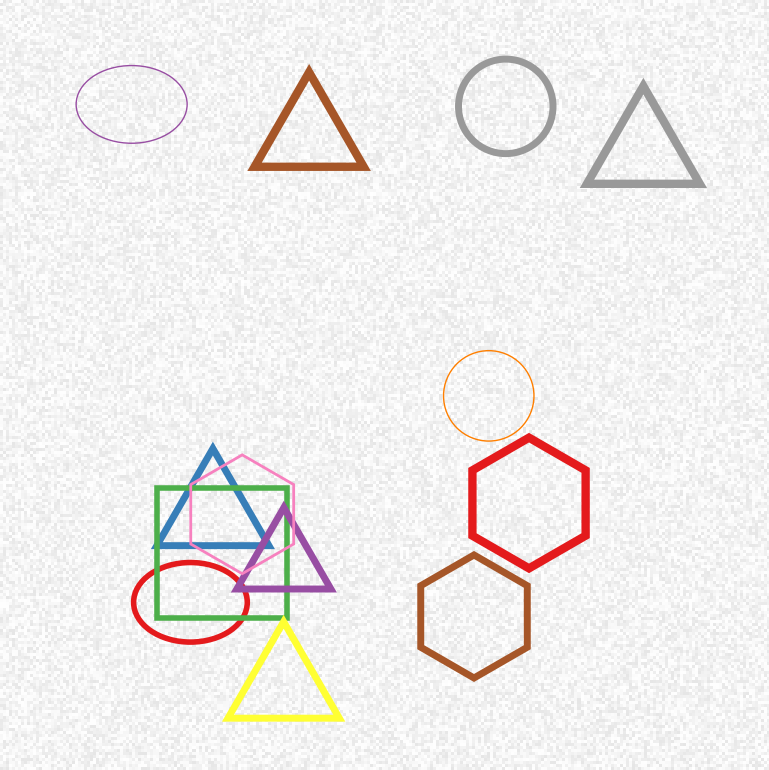[{"shape": "hexagon", "thickness": 3, "radius": 0.42, "center": [0.687, 0.347]}, {"shape": "oval", "thickness": 2, "radius": 0.37, "center": [0.247, 0.218]}, {"shape": "triangle", "thickness": 2.5, "radius": 0.42, "center": [0.276, 0.333]}, {"shape": "square", "thickness": 2, "radius": 0.42, "center": [0.288, 0.282]}, {"shape": "oval", "thickness": 0.5, "radius": 0.36, "center": [0.171, 0.864]}, {"shape": "triangle", "thickness": 2.5, "radius": 0.35, "center": [0.369, 0.27]}, {"shape": "circle", "thickness": 0.5, "radius": 0.29, "center": [0.635, 0.486]}, {"shape": "triangle", "thickness": 2.5, "radius": 0.42, "center": [0.368, 0.109]}, {"shape": "triangle", "thickness": 3, "radius": 0.41, "center": [0.401, 0.824]}, {"shape": "hexagon", "thickness": 2.5, "radius": 0.4, "center": [0.616, 0.199]}, {"shape": "hexagon", "thickness": 1, "radius": 0.39, "center": [0.315, 0.332]}, {"shape": "triangle", "thickness": 3, "radius": 0.42, "center": [0.836, 0.804]}, {"shape": "circle", "thickness": 2.5, "radius": 0.31, "center": [0.657, 0.862]}]